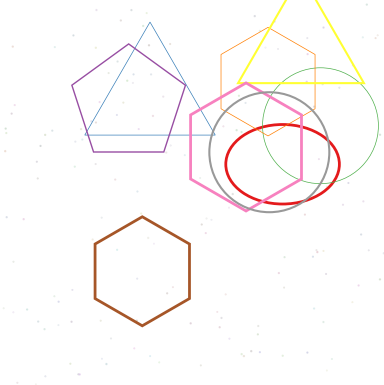[{"shape": "oval", "thickness": 2, "radius": 0.74, "center": [0.734, 0.573]}, {"shape": "triangle", "thickness": 0.5, "radius": 0.98, "center": [0.39, 0.747]}, {"shape": "circle", "thickness": 0.5, "radius": 0.75, "center": [0.832, 0.673]}, {"shape": "pentagon", "thickness": 1, "radius": 0.78, "center": [0.334, 0.731]}, {"shape": "hexagon", "thickness": 0.5, "radius": 0.71, "center": [0.696, 0.788]}, {"shape": "triangle", "thickness": 1.5, "radius": 0.94, "center": [0.782, 0.878]}, {"shape": "hexagon", "thickness": 2, "radius": 0.71, "center": [0.37, 0.295]}, {"shape": "hexagon", "thickness": 2, "radius": 0.83, "center": [0.639, 0.618]}, {"shape": "circle", "thickness": 1.5, "radius": 0.78, "center": [0.7, 0.605]}]